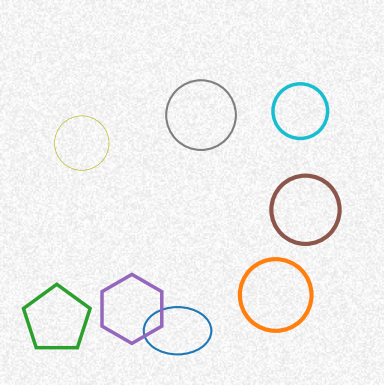[{"shape": "oval", "thickness": 1.5, "radius": 0.44, "center": [0.461, 0.141]}, {"shape": "circle", "thickness": 3, "radius": 0.47, "center": [0.716, 0.234]}, {"shape": "pentagon", "thickness": 2.5, "radius": 0.46, "center": [0.148, 0.171]}, {"shape": "hexagon", "thickness": 2.5, "radius": 0.45, "center": [0.343, 0.198]}, {"shape": "circle", "thickness": 3, "radius": 0.44, "center": [0.793, 0.455]}, {"shape": "circle", "thickness": 1.5, "radius": 0.45, "center": [0.522, 0.701]}, {"shape": "circle", "thickness": 0.5, "radius": 0.35, "center": [0.212, 0.628]}, {"shape": "circle", "thickness": 2.5, "radius": 0.35, "center": [0.78, 0.711]}]